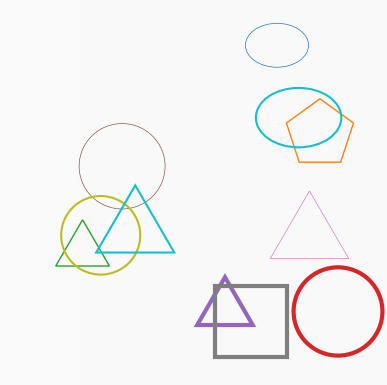[{"shape": "oval", "thickness": 0.5, "radius": 0.41, "center": [0.715, 0.882]}, {"shape": "pentagon", "thickness": 1, "radius": 0.45, "center": [0.826, 0.652]}, {"shape": "triangle", "thickness": 1, "radius": 0.4, "center": [0.213, 0.349]}, {"shape": "circle", "thickness": 3, "radius": 0.57, "center": [0.872, 0.191]}, {"shape": "triangle", "thickness": 3, "radius": 0.41, "center": [0.581, 0.197]}, {"shape": "circle", "thickness": 0.5, "radius": 0.55, "center": [0.315, 0.568]}, {"shape": "triangle", "thickness": 0.5, "radius": 0.59, "center": [0.799, 0.387]}, {"shape": "square", "thickness": 3, "radius": 0.46, "center": [0.649, 0.165]}, {"shape": "circle", "thickness": 1.5, "radius": 0.51, "center": [0.26, 0.389]}, {"shape": "triangle", "thickness": 1.5, "radius": 0.58, "center": [0.349, 0.402]}, {"shape": "oval", "thickness": 1.5, "radius": 0.55, "center": [0.771, 0.694]}]